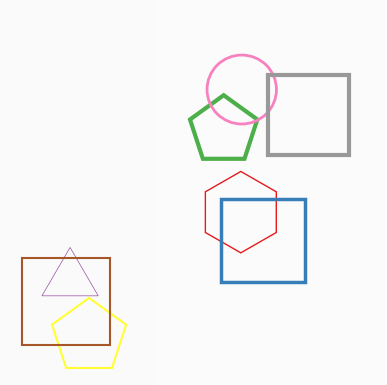[{"shape": "hexagon", "thickness": 1, "radius": 0.53, "center": [0.622, 0.449]}, {"shape": "square", "thickness": 2.5, "radius": 0.54, "center": [0.678, 0.376]}, {"shape": "pentagon", "thickness": 3, "radius": 0.46, "center": [0.577, 0.661]}, {"shape": "triangle", "thickness": 0.5, "radius": 0.42, "center": [0.181, 0.274]}, {"shape": "pentagon", "thickness": 1.5, "radius": 0.5, "center": [0.23, 0.126]}, {"shape": "square", "thickness": 1.5, "radius": 0.57, "center": [0.171, 0.217]}, {"shape": "circle", "thickness": 2, "radius": 0.45, "center": [0.624, 0.767]}, {"shape": "square", "thickness": 3, "radius": 0.52, "center": [0.796, 0.701]}]